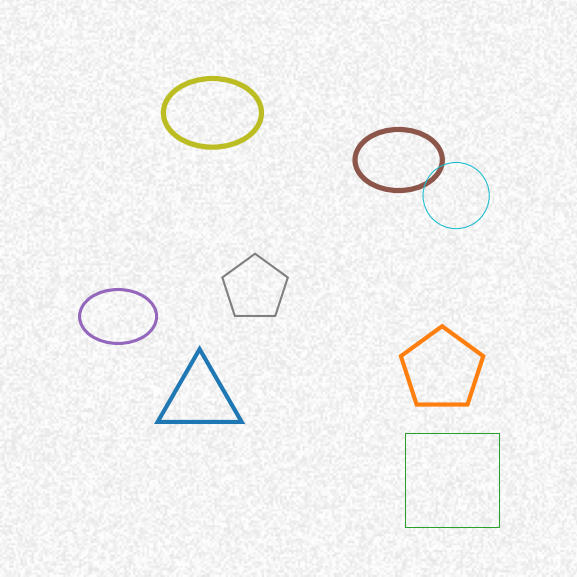[{"shape": "triangle", "thickness": 2, "radius": 0.42, "center": [0.346, 0.311]}, {"shape": "pentagon", "thickness": 2, "radius": 0.37, "center": [0.766, 0.359]}, {"shape": "square", "thickness": 0.5, "radius": 0.41, "center": [0.782, 0.169]}, {"shape": "oval", "thickness": 1.5, "radius": 0.33, "center": [0.204, 0.451]}, {"shape": "oval", "thickness": 2.5, "radius": 0.38, "center": [0.69, 0.722]}, {"shape": "pentagon", "thickness": 1, "radius": 0.3, "center": [0.442, 0.5]}, {"shape": "oval", "thickness": 2.5, "radius": 0.42, "center": [0.368, 0.804]}, {"shape": "circle", "thickness": 0.5, "radius": 0.29, "center": [0.79, 0.66]}]